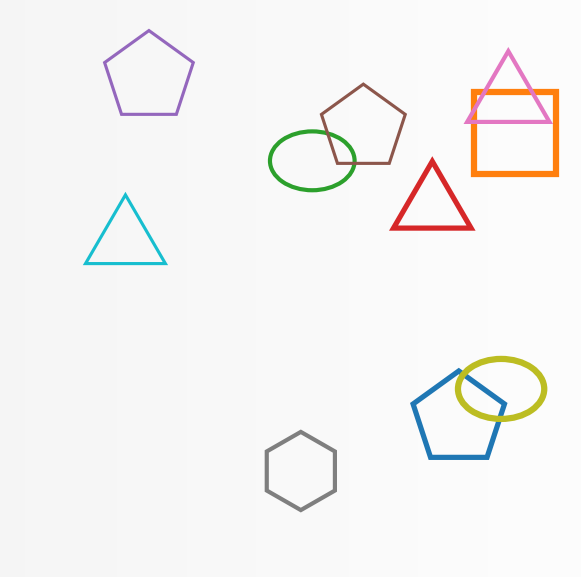[{"shape": "pentagon", "thickness": 2.5, "radius": 0.41, "center": [0.789, 0.274]}, {"shape": "square", "thickness": 3, "radius": 0.35, "center": [0.886, 0.769]}, {"shape": "oval", "thickness": 2, "radius": 0.36, "center": [0.537, 0.721]}, {"shape": "triangle", "thickness": 2.5, "radius": 0.39, "center": [0.744, 0.643]}, {"shape": "pentagon", "thickness": 1.5, "radius": 0.4, "center": [0.256, 0.866]}, {"shape": "pentagon", "thickness": 1.5, "radius": 0.38, "center": [0.625, 0.778]}, {"shape": "triangle", "thickness": 2, "radius": 0.41, "center": [0.875, 0.829]}, {"shape": "hexagon", "thickness": 2, "radius": 0.34, "center": [0.518, 0.184]}, {"shape": "oval", "thickness": 3, "radius": 0.37, "center": [0.862, 0.326]}, {"shape": "triangle", "thickness": 1.5, "radius": 0.4, "center": [0.216, 0.582]}]